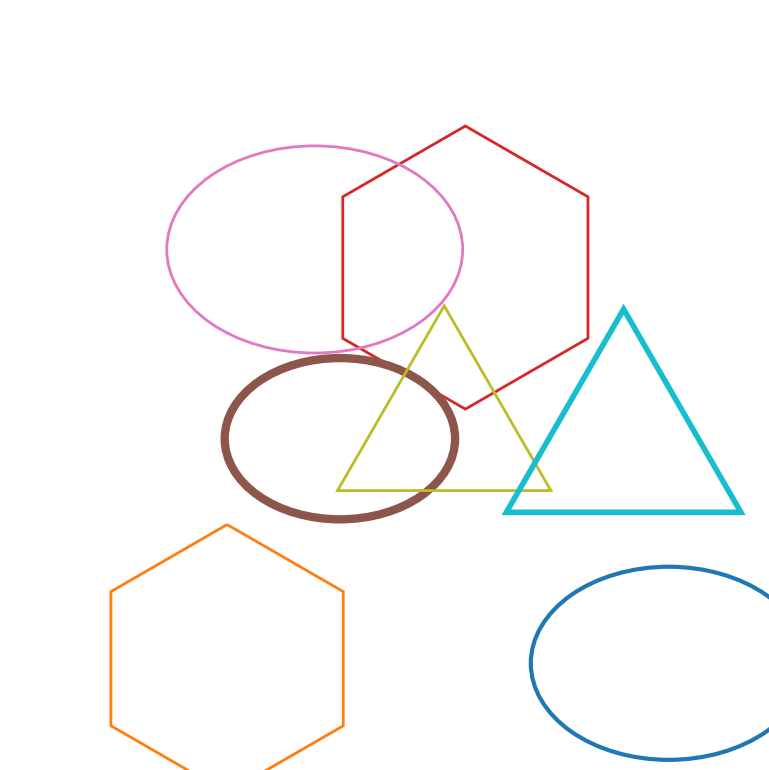[{"shape": "oval", "thickness": 1.5, "radius": 0.9, "center": [0.869, 0.139]}, {"shape": "hexagon", "thickness": 1, "radius": 0.87, "center": [0.295, 0.145]}, {"shape": "hexagon", "thickness": 1, "radius": 0.92, "center": [0.604, 0.652]}, {"shape": "oval", "thickness": 3, "radius": 0.75, "center": [0.441, 0.43]}, {"shape": "oval", "thickness": 1, "radius": 0.96, "center": [0.409, 0.676]}, {"shape": "triangle", "thickness": 1, "radius": 0.8, "center": [0.577, 0.443]}, {"shape": "triangle", "thickness": 2, "radius": 0.88, "center": [0.81, 0.423]}]